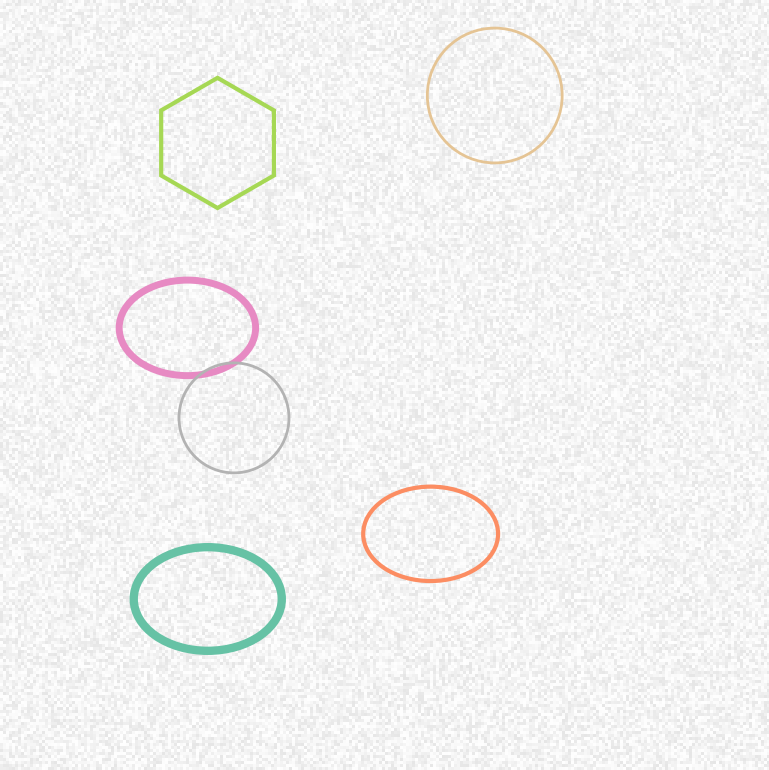[{"shape": "oval", "thickness": 3, "radius": 0.48, "center": [0.27, 0.222]}, {"shape": "oval", "thickness": 1.5, "radius": 0.44, "center": [0.559, 0.307]}, {"shape": "oval", "thickness": 2.5, "radius": 0.44, "center": [0.243, 0.574]}, {"shape": "hexagon", "thickness": 1.5, "radius": 0.42, "center": [0.283, 0.814]}, {"shape": "circle", "thickness": 1, "radius": 0.44, "center": [0.643, 0.876]}, {"shape": "circle", "thickness": 1, "radius": 0.36, "center": [0.304, 0.457]}]